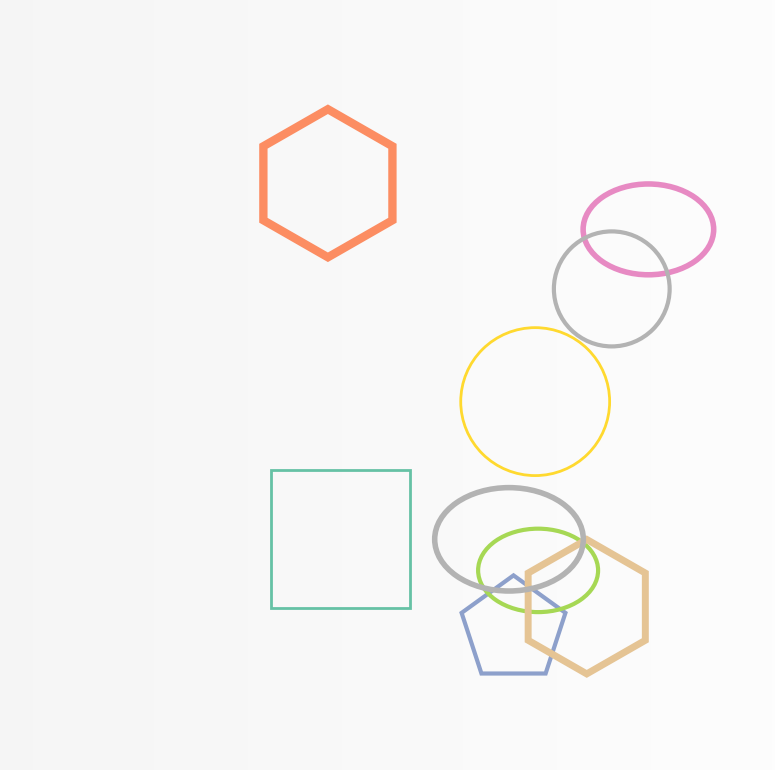[{"shape": "square", "thickness": 1, "radius": 0.45, "center": [0.44, 0.3]}, {"shape": "hexagon", "thickness": 3, "radius": 0.48, "center": [0.423, 0.762]}, {"shape": "pentagon", "thickness": 1.5, "radius": 0.35, "center": [0.663, 0.182]}, {"shape": "oval", "thickness": 2, "radius": 0.42, "center": [0.837, 0.702]}, {"shape": "oval", "thickness": 1.5, "radius": 0.39, "center": [0.694, 0.259]}, {"shape": "circle", "thickness": 1, "radius": 0.48, "center": [0.691, 0.478]}, {"shape": "hexagon", "thickness": 2.5, "radius": 0.44, "center": [0.757, 0.212]}, {"shape": "oval", "thickness": 2, "radius": 0.48, "center": [0.657, 0.3]}, {"shape": "circle", "thickness": 1.5, "radius": 0.37, "center": [0.789, 0.625]}]